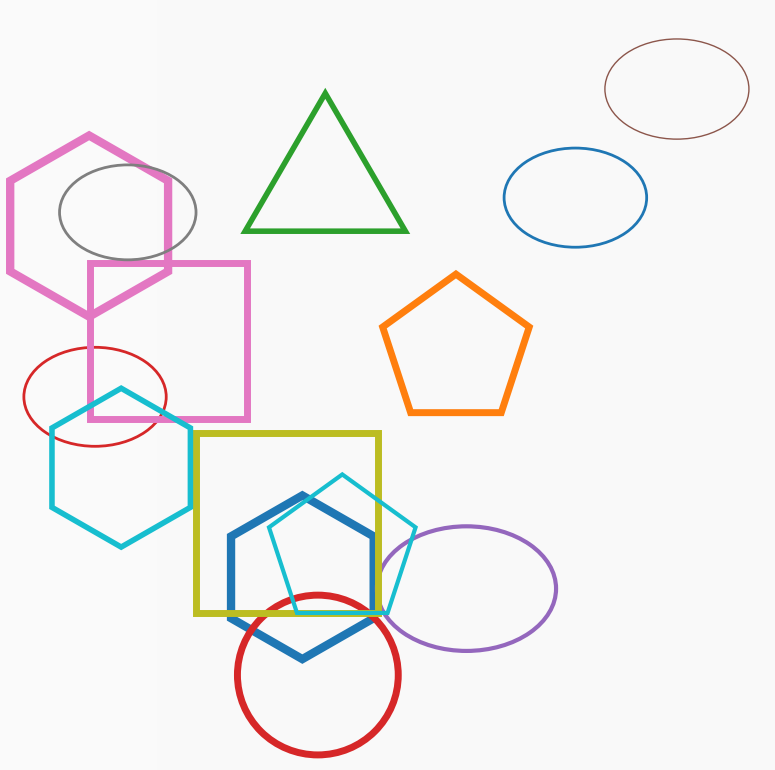[{"shape": "oval", "thickness": 1, "radius": 0.46, "center": [0.742, 0.743]}, {"shape": "hexagon", "thickness": 3, "radius": 0.53, "center": [0.39, 0.25]}, {"shape": "pentagon", "thickness": 2.5, "radius": 0.5, "center": [0.588, 0.545]}, {"shape": "triangle", "thickness": 2, "radius": 0.6, "center": [0.42, 0.759]}, {"shape": "oval", "thickness": 1, "radius": 0.46, "center": [0.123, 0.485]}, {"shape": "circle", "thickness": 2.5, "radius": 0.52, "center": [0.41, 0.123]}, {"shape": "oval", "thickness": 1.5, "radius": 0.58, "center": [0.602, 0.236]}, {"shape": "oval", "thickness": 0.5, "radius": 0.46, "center": [0.873, 0.884]}, {"shape": "square", "thickness": 2.5, "radius": 0.51, "center": [0.217, 0.557]}, {"shape": "hexagon", "thickness": 3, "radius": 0.59, "center": [0.115, 0.706]}, {"shape": "oval", "thickness": 1, "radius": 0.44, "center": [0.165, 0.724]}, {"shape": "square", "thickness": 2.5, "radius": 0.58, "center": [0.37, 0.321]}, {"shape": "hexagon", "thickness": 2, "radius": 0.52, "center": [0.156, 0.393]}, {"shape": "pentagon", "thickness": 1.5, "radius": 0.5, "center": [0.442, 0.284]}]